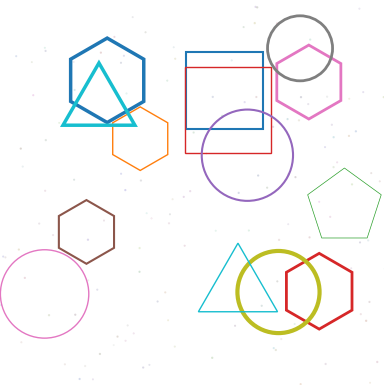[{"shape": "square", "thickness": 1.5, "radius": 0.5, "center": [0.583, 0.765]}, {"shape": "hexagon", "thickness": 2.5, "radius": 0.55, "center": [0.278, 0.791]}, {"shape": "hexagon", "thickness": 1, "radius": 0.41, "center": [0.364, 0.64]}, {"shape": "pentagon", "thickness": 0.5, "radius": 0.5, "center": [0.895, 0.463]}, {"shape": "hexagon", "thickness": 2, "radius": 0.49, "center": [0.829, 0.244]}, {"shape": "square", "thickness": 1, "radius": 0.56, "center": [0.591, 0.715]}, {"shape": "circle", "thickness": 1.5, "radius": 0.59, "center": [0.643, 0.597]}, {"shape": "hexagon", "thickness": 1.5, "radius": 0.41, "center": [0.225, 0.398]}, {"shape": "hexagon", "thickness": 2, "radius": 0.48, "center": [0.802, 0.787]}, {"shape": "circle", "thickness": 1, "radius": 0.57, "center": [0.116, 0.237]}, {"shape": "circle", "thickness": 2, "radius": 0.42, "center": [0.779, 0.875]}, {"shape": "circle", "thickness": 3, "radius": 0.53, "center": [0.723, 0.241]}, {"shape": "triangle", "thickness": 2.5, "radius": 0.54, "center": [0.257, 0.729]}, {"shape": "triangle", "thickness": 1, "radius": 0.59, "center": [0.618, 0.25]}]